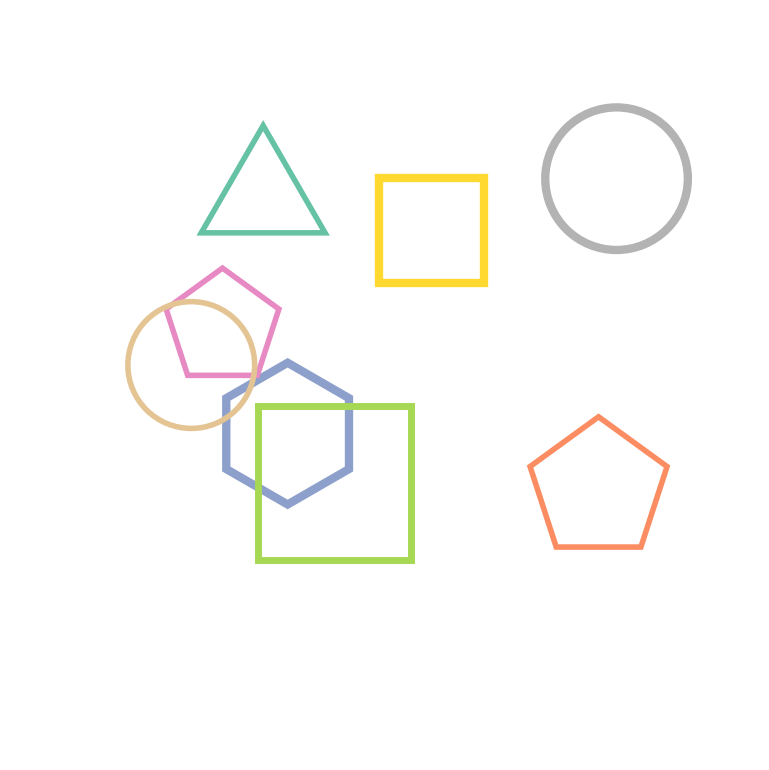[{"shape": "triangle", "thickness": 2, "radius": 0.46, "center": [0.342, 0.744]}, {"shape": "pentagon", "thickness": 2, "radius": 0.47, "center": [0.777, 0.365]}, {"shape": "hexagon", "thickness": 3, "radius": 0.46, "center": [0.374, 0.437]}, {"shape": "pentagon", "thickness": 2, "radius": 0.39, "center": [0.289, 0.575]}, {"shape": "square", "thickness": 2.5, "radius": 0.5, "center": [0.434, 0.373]}, {"shape": "square", "thickness": 3, "radius": 0.34, "center": [0.56, 0.701]}, {"shape": "circle", "thickness": 2, "radius": 0.41, "center": [0.248, 0.526]}, {"shape": "circle", "thickness": 3, "radius": 0.46, "center": [0.801, 0.768]}]